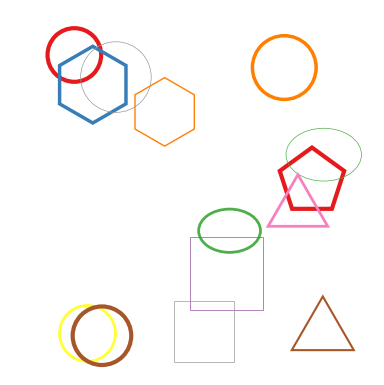[{"shape": "circle", "thickness": 3, "radius": 0.35, "center": [0.193, 0.857]}, {"shape": "pentagon", "thickness": 3, "radius": 0.44, "center": [0.81, 0.529]}, {"shape": "hexagon", "thickness": 2.5, "radius": 0.5, "center": [0.241, 0.78]}, {"shape": "oval", "thickness": 0.5, "radius": 0.49, "center": [0.841, 0.598]}, {"shape": "oval", "thickness": 2, "radius": 0.4, "center": [0.596, 0.401]}, {"shape": "square", "thickness": 0.5, "radius": 0.48, "center": [0.588, 0.289]}, {"shape": "circle", "thickness": 2.5, "radius": 0.41, "center": [0.738, 0.825]}, {"shape": "hexagon", "thickness": 1, "radius": 0.44, "center": [0.428, 0.709]}, {"shape": "circle", "thickness": 2, "radius": 0.36, "center": [0.227, 0.134]}, {"shape": "triangle", "thickness": 1.5, "radius": 0.46, "center": [0.838, 0.137]}, {"shape": "circle", "thickness": 3, "radius": 0.38, "center": [0.265, 0.128]}, {"shape": "triangle", "thickness": 2, "radius": 0.45, "center": [0.774, 0.457]}, {"shape": "square", "thickness": 0.5, "radius": 0.39, "center": [0.53, 0.138]}, {"shape": "circle", "thickness": 0.5, "radius": 0.46, "center": [0.301, 0.8]}]